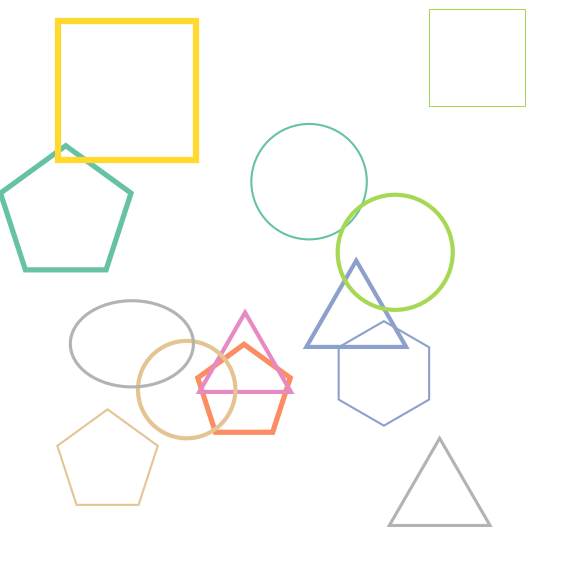[{"shape": "circle", "thickness": 1, "radius": 0.5, "center": [0.535, 0.685]}, {"shape": "pentagon", "thickness": 2.5, "radius": 0.59, "center": [0.114, 0.628]}, {"shape": "pentagon", "thickness": 2.5, "radius": 0.42, "center": [0.423, 0.319]}, {"shape": "triangle", "thickness": 2, "radius": 0.5, "center": [0.617, 0.448]}, {"shape": "hexagon", "thickness": 1, "radius": 0.45, "center": [0.665, 0.353]}, {"shape": "triangle", "thickness": 2, "radius": 0.46, "center": [0.424, 0.366]}, {"shape": "square", "thickness": 0.5, "radius": 0.42, "center": [0.826, 0.899]}, {"shape": "circle", "thickness": 2, "radius": 0.5, "center": [0.684, 0.562]}, {"shape": "square", "thickness": 3, "radius": 0.6, "center": [0.22, 0.842]}, {"shape": "circle", "thickness": 2, "radius": 0.42, "center": [0.323, 0.324]}, {"shape": "pentagon", "thickness": 1, "radius": 0.46, "center": [0.186, 0.199]}, {"shape": "triangle", "thickness": 1.5, "radius": 0.5, "center": [0.761, 0.14]}, {"shape": "oval", "thickness": 1.5, "radius": 0.53, "center": [0.228, 0.404]}]